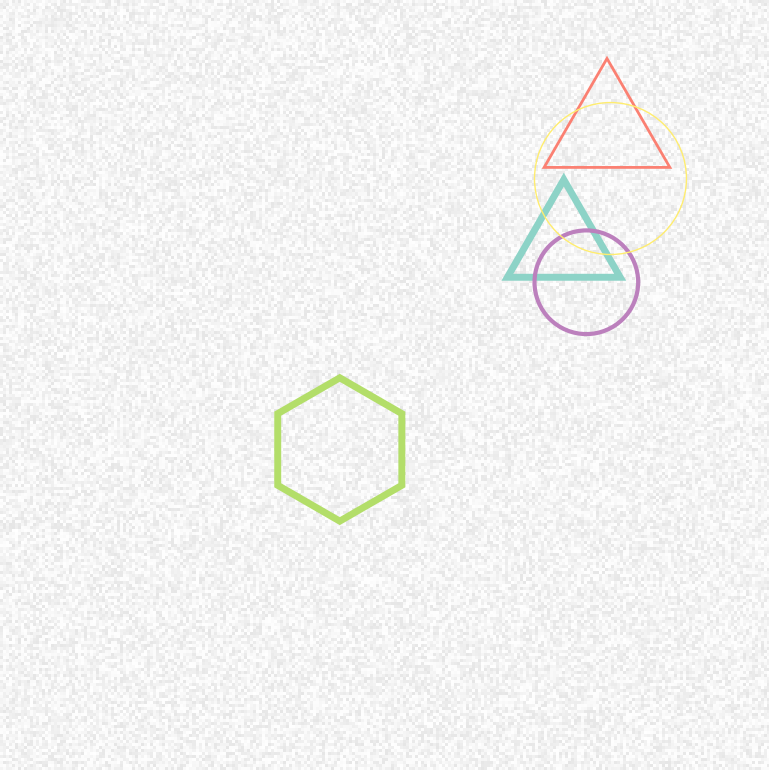[{"shape": "triangle", "thickness": 2.5, "radius": 0.42, "center": [0.732, 0.682]}, {"shape": "triangle", "thickness": 1, "radius": 0.47, "center": [0.788, 0.83]}, {"shape": "hexagon", "thickness": 2.5, "radius": 0.47, "center": [0.441, 0.416]}, {"shape": "circle", "thickness": 1.5, "radius": 0.34, "center": [0.761, 0.633]}, {"shape": "circle", "thickness": 0.5, "radius": 0.49, "center": [0.793, 0.768]}]